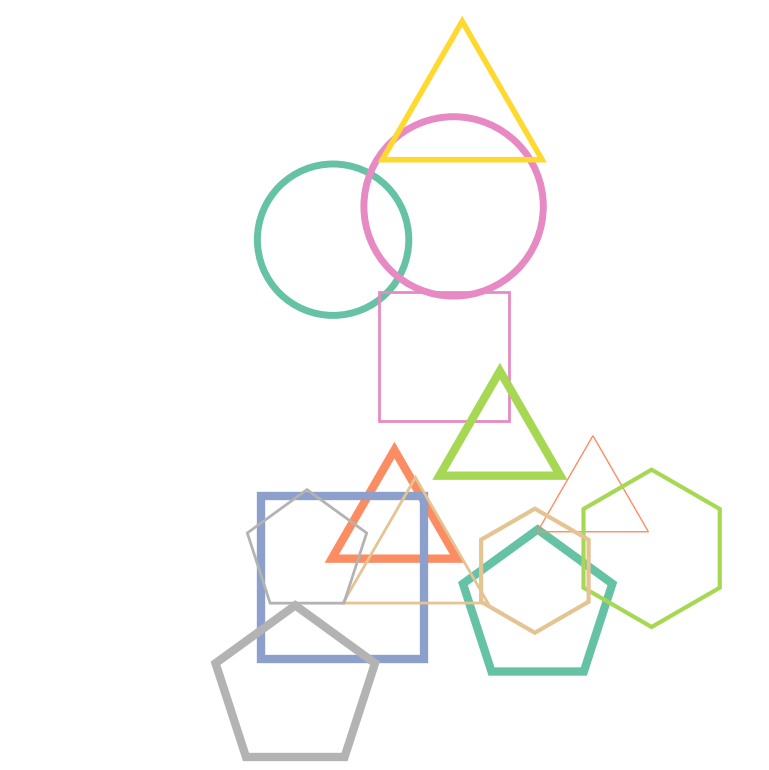[{"shape": "pentagon", "thickness": 3, "radius": 0.51, "center": [0.698, 0.21]}, {"shape": "circle", "thickness": 2.5, "radius": 0.49, "center": [0.433, 0.689]}, {"shape": "triangle", "thickness": 3, "radius": 0.47, "center": [0.512, 0.321]}, {"shape": "triangle", "thickness": 0.5, "radius": 0.42, "center": [0.77, 0.351]}, {"shape": "square", "thickness": 3, "radius": 0.53, "center": [0.445, 0.25]}, {"shape": "circle", "thickness": 2.5, "radius": 0.58, "center": [0.589, 0.732]}, {"shape": "square", "thickness": 1, "radius": 0.42, "center": [0.576, 0.537]}, {"shape": "hexagon", "thickness": 1.5, "radius": 0.51, "center": [0.846, 0.288]}, {"shape": "triangle", "thickness": 3, "radius": 0.45, "center": [0.649, 0.427]}, {"shape": "triangle", "thickness": 2, "radius": 0.6, "center": [0.6, 0.852]}, {"shape": "hexagon", "thickness": 1.5, "radius": 0.4, "center": [0.695, 0.259]}, {"shape": "triangle", "thickness": 1, "radius": 0.54, "center": [0.54, 0.271]}, {"shape": "pentagon", "thickness": 3, "radius": 0.54, "center": [0.383, 0.105]}, {"shape": "pentagon", "thickness": 1, "radius": 0.41, "center": [0.399, 0.283]}]